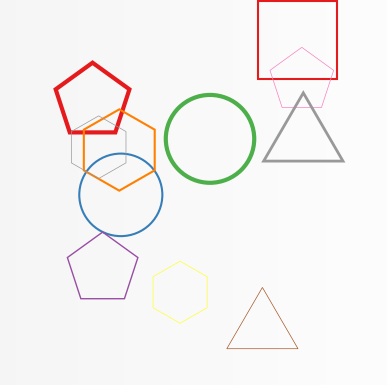[{"shape": "pentagon", "thickness": 3, "radius": 0.5, "center": [0.239, 0.737]}, {"shape": "square", "thickness": 1.5, "radius": 0.51, "center": [0.768, 0.896]}, {"shape": "circle", "thickness": 1.5, "radius": 0.54, "center": [0.312, 0.494]}, {"shape": "circle", "thickness": 3, "radius": 0.57, "center": [0.542, 0.639]}, {"shape": "pentagon", "thickness": 1, "radius": 0.48, "center": [0.265, 0.301]}, {"shape": "hexagon", "thickness": 1.5, "radius": 0.53, "center": [0.308, 0.61]}, {"shape": "hexagon", "thickness": 0.5, "radius": 0.4, "center": [0.465, 0.241]}, {"shape": "triangle", "thickness": 0.5, "radius": 0.53, "center": [0.677, 0.147]}, {"shape": "pentagon", "thickness": 0.5, "radius": 0.43, "center": [0.779, 0.791]}, {"shape": "triangle", "thickness": 2, "radius": 0.59, "center": [0.783, 0.641]}, {"shape": "hexagon", "thickness": 0.5, "radius": 0.41, "center": [0.255, 0.618]}]